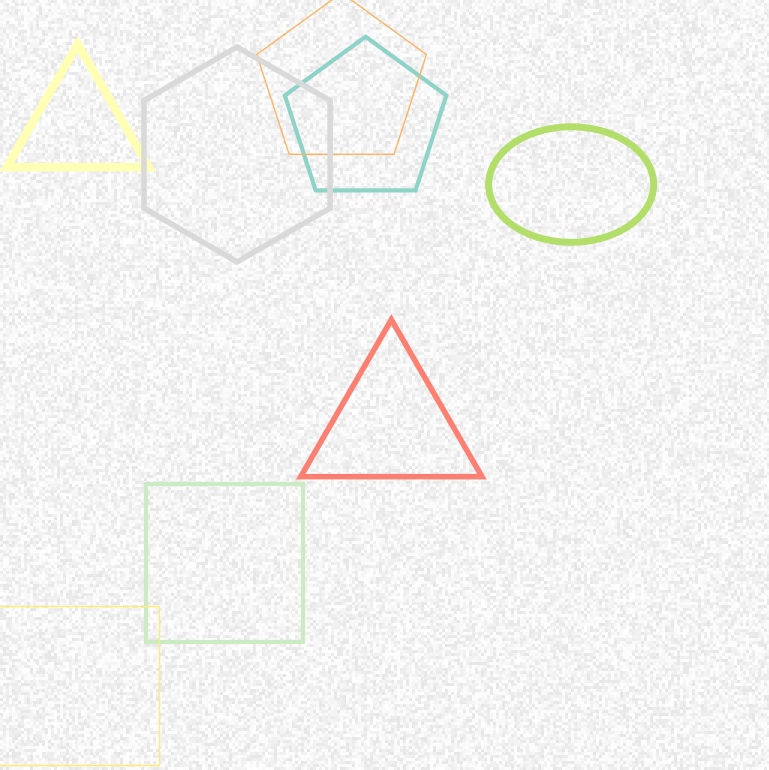[{"shape": "pentagon", "thickness": 1.5, "radius": 0.55, "center": [0.475, 0.842]}, {"shape": "triangle", "thickness": 3, "radius": 0.53, "center": [0.101, 0.836]}, {"shape": "triangle", "thickness": 2, "radius": 0.68, "center": [0.508, 0.449]}, {"shape": "pentagon", "thickness": 0.5, "radius": 0.58, "center": [0.444, 0.893]}, {"shape": "oval", "thickness": 2.5, "radius": 0.54, "center": [0.742, 0.76]}, {"shape": "hexagon", "thickness": 2, "radius": 0.7, "center": [0.308, 0.799]}, {"shape": "square", "thickness": 1.5, "radius": 0.51, "center": [0.292, 0.269]}, {"shape": "square", "thickness": 0.5, "radius": 0.52, "center": [0.102, 0.11]}]